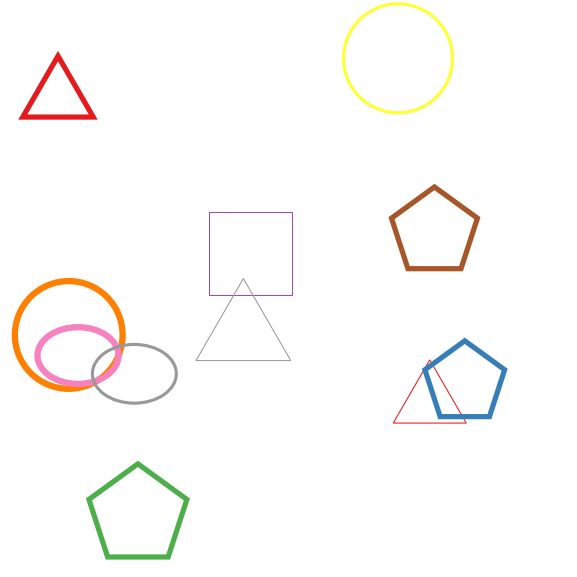[{"shape": "triangle", "thickness": 0.5, "radius": 0.36, "center": [0.744, 0.303]}, {"shape": "triangle", "thickness": 2.5, "radius": 0.35, "center": [0.1, 0.832]}, {"shape": "pentagon", "thickness": 2.5, "radius": 0.36, "center": [0.805, 0.336]}, {"shape": "pentagon", "thickness": 2.5, "radius": 0.45, "center": [0.239, 0.107]}, {"shape": "square", "thickness": 0.5, "radius": 0.36, "center": [0.434, 0.56]}, {"shape": "circle", "thickness": 3, "radius": 0.47, "center": [0.119, 0.419]}, {"shape": "circle", "thickness": 1.5, "radius": 0.47, "center": [0.689, 0.898]}, {"shape": "pentagon", "thickness": 2.5, "radius": 0.39, "center": [0.752, 0.597]}, {"shape": "oval", "thickness": 3, "radius": 0.35, "center": [0.135, 0.384]}, {"shape": "oval", "thickness": 1.5, "radius": 0.36, "center": [0.233, 0.352]}, {"shape": "triangle", "thickness": 0.5, "radius": 0.47, "center": [0.421, 0.422]}]